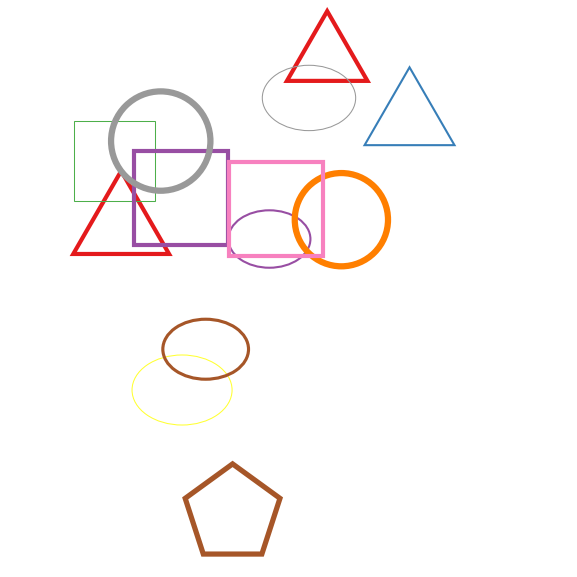[{"shape": "triangle", "thickness": 2, "radius": 0.48, "center": [0.21, 0.607]}, {"shape": "triangle", "thickness": 2, "radius": 0.4, "center": [0.567, 0.899]}, {"shape": "triangle", "thickness": 1, "radius": 0.45, "center": [0.709, 0.793]}, {"shape": "square", "thickness": 0.5, "radius": 0.35, "center": [0.198, 0.72]}, {"shape": "square", "thickness": 2, "radius": 0.41, "center": [0.314, 0.656]}, {"shape": "oval", "thickness": 1, "radius": 0.36, "center": [0.467, 0.585]}, {"shape": "circle", "thickness": 3, "radius": 0.4, "center": [0.591, 0.619]}, {"shape": "oval", "thickness": 0.5, "radius": 0.43, "center": [0.315, 0.324]}, {"shape": "oval", "thickness": 1.5, "radius": 0.37, "center": [0.356, 0.394]}, {"shape": "pentagon", "thickness": 2.5, "radius": 0.43, "center": [0.403, 0.11]}, {"shape": "square", "thickness": 2, "radius": 0.41, "center": [0.478, 0.637]}, {"shape": "circle", "thickness": 3, "radius": 0.43, "center": [0.278, 0.755]}, {"shape": "oval", "thickness": 0.5, "radius": 0.4, "center": [0.535, 0.83]}]